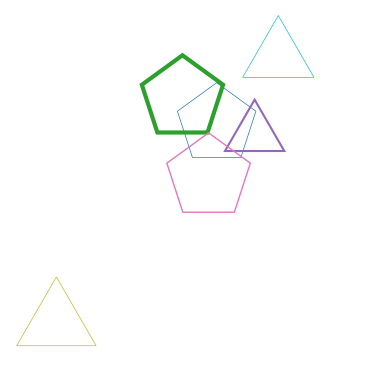[{"shape": "pentagon", "thickness": 0.5, "radius": 0.54, "center": [0.563, 0.678]}, {"shape": "pentagon", "thickness": 3, "radius": 0.55, "center": [0.474, 0.746]}, {"shape": "triangle", "thickness": 1.5, "radius": 0.44, "center": [0.661, 0.652]}, {"shape": "pentagon", "thickness": 1, "radius": 0.57, "center": [0.542, 0.541]}, {"shape": "triangle", "thickness": 0.5, "radius": 0.6, "center": [0.146, 0.162]}, {"shape": "triangle", "thickness": 0.5, "radius": 0.53, "center": [0.723, 0.853]}]